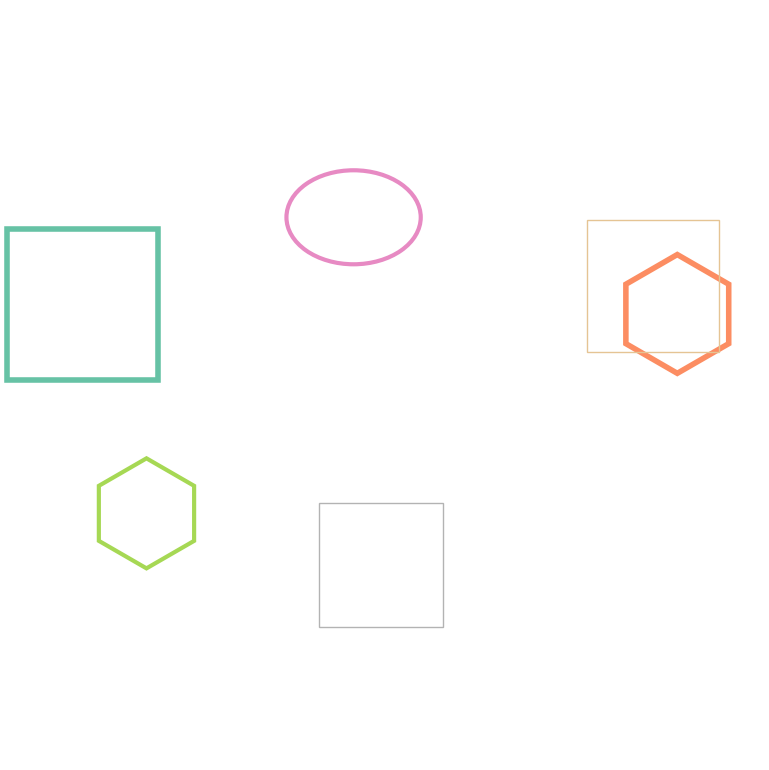[{"shape": "square", "thickness": 2, "radius": 0.49, "center": [0.107, 0.605]}, {"shape": "hexagon", "thickness": 2, "radius": 0.39, "center": [0.88, 0.592]}, {"shape": "oval", "thickness": 1.5, "radius": 0.44, "center": [0.459, 0.718]}, {"shape": "hexagon", "thickness": 1.5, "radius": 0.36, "center": [0.19, 0.333]}, {"shape": "square", "thickness": 0.5, "radius": 0.43, "center": [0.848, 0.629]}, {"shape": "square", "thickness": 0.5, "radius": 0.4, "center": [0.495, 0.267]}]